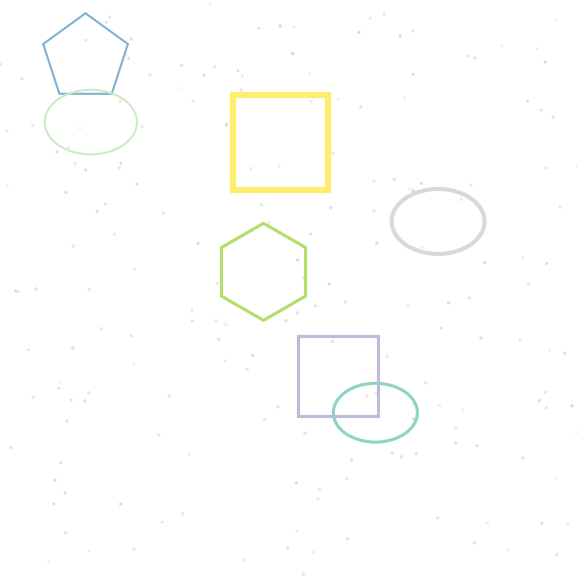[{"shape": "oval", "thickness": 1.5, "radius": 0.36, "center": [0.65, 0.284]}, {"shape": "square", "thickness": 1.5, "radius": 0.34, "center": [0.585, 0.348]}, {"shape": "pentagon", "thickness": 1, "radius": 0.39, "center": [0.148, 0.899]}, {"shape": "hexagon", "thickness": 1.5, "radius": 0.42, "center": [0.456, 0.528]}, {"shape": "oval", "thickness": 2, "radius": 0.4, "center": [0.759, 0.616]}, {"shape": "oval", "thickness": 1, "radius": 0.4, "center": [0.157, 0.788]}, {"shape": "square", "thickness": 3, "radius": 0.41, "center": [0.485, 0.753]}]